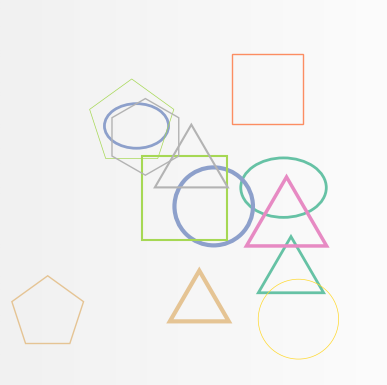[{"shape": "oval", "thickness": 2, "radius": 0.55, "center": [0.732, 0.513]}, {"shape": "triangle", "thickness": 2, "radius": 0.49, "center": [0.751, 0.288]}, {"shape": "square", "thickness": 1, "radius": 0.46, "center": [0.69, 0.769]}, {"shape": "circle", "thickness": 3, "radius": 0.51, "center": [0.552, 0.464]}, {"shape": "oval", "thickness": 2, "radius": 0.41, "center": [0.352, 0.673]}, {"shape": "triangle", "thickness": 2.5, "radius": 0.6, "center": [0.739, 0.421]}, {"shape": "square", "thickness": 1.5, "radius": 0.55, "center": [0.475, 0.486]}, {"shape": "pentagon", "thickness": 0.5, "radius": 0.57, "center": [0.34, 0.681]}, {"shape": "circle", "thickness": 0.5, "radius": 0.52, "center": [0.77, 0.171]}, {"shape": "triangle", "thickness": 3, "radius": 0.44, "center": [0.514, 0.209]}, {"shape": "pentagon", "thickness": 1, "radius": 0.49, "center": [0.123, 0.186]}, {"shape": "triangle", "thickness": 1.5, "radius": 0.54, "center": [0.494, 0.568]}, {"shape": "hexagon", "thickness": 1, "radius": 0.5, "center": [0.375, 0.644]}]